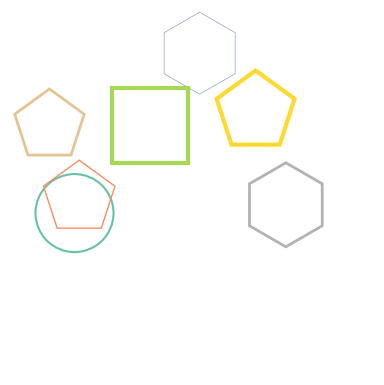[{"shape": "circle", "thickness": 1.5, "radius": 0.51, "center": [0.194, 0.447]}, {"shape": "pentagon", "thickness": 1, "radius": 0.49, "center": [0.206, 0.486]}, {"shape": "hexagon", "thickness": 0.5, "radius": 0.53, "center": [0.519, 0.862]}, {"shape": "square", "thickness": 3, "radius": 0.49, "center": [0.39, 0.674]}, {"shape": "pentagon", "thickness": 3, "radius": 0.53, "center": [0.664, 0.71]}, {"shape": "pentagon", "thickness": 2, "radius": 0.47, "center": [0.128, 0.674]}, {"shape": "hexagon", "thickness": 2, "radius": 0.55, "center": [0.742, 0.468]}]